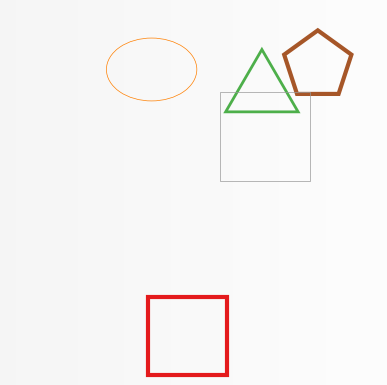[{"shape": "square", "thickness": 3, "radius": 0.51, "center": [0.484, 0.127]}, {"shape": "triangle", "thickness": 2, "radius": 0.54, "center": [0.676, 0.763]}, {"shape": "oval", "thickness": 0.5, "radius": 0.58, "center": [0.391, 0.82]}, {"shape": "pentagon", "thickness": 3, "radius": 0.46, "center": [0.82, 0.83]}, {"shape": "square", "thickness": 0.5, "radius": 0.58, "center": [0.685, 0.646]}]